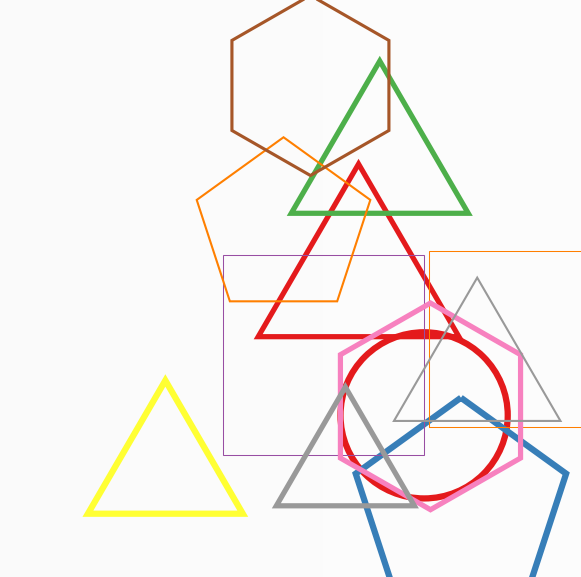[{"shape": "circle", "thickness": 3, "radius": 0.72, "center": [0.73, 0.28]}, {"shape": "triangle", "thickness": 2.5, "radius": 1.0, "center": [0.617, 0.516]}, {"shape": "pentagon", "thickness": 3, "radius": 0.95, "center": [0.793, 0.12]}, {"shape": "triangle", "thickness": 2.5, "radius": 0.88, "center": [0.653, 0.718]}, {"shape": "square", "thickness": 0.5, "radius": 0.86, "center": [0.557, 0.384]}, {"shape": "pentagon", "thickness": 1, "radius": 0.79, "center": [0.488, 0.604]}, {"shape": "square", "thickness": 0.5, "radius": 0.76, "center": [0.89, 0.412]}, {"shape": "triangle", "thickness": 3, "radius": 0.77, "center": [0.284, 0.187]}, {"shape": "hexagon", "thickness": 1.5, "radius": 0.78, "center": [0.534, 0.851]}, {"shape": "hexagon", "thickness": 2.5, "radius": 0.89, "center": [0.741, 0.295]}, {"shape": "triangle", "thickness": 1, "radius": 0.83, "center": [0.821, 0.353]}, {"shape": "triangle", "thickness": 2.5, "radius": 0.69, "center": [0.594, 0.192]}]